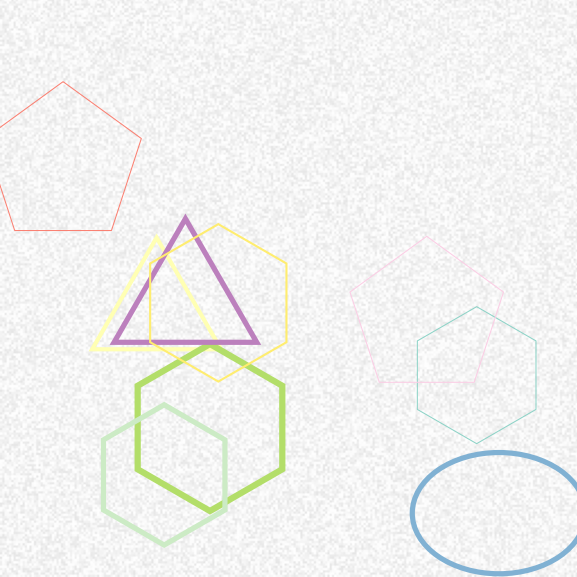[{"shape": "hexagon", "thickness": 0.5, "radius": 0.59, "center": [0.825, 0.35]}, {"shape": "triangle", "thickness": 2, "radius": 0.64, "center": [0.271, 0.459]}, {"shape": "pentagon", "thickness": 0.5, "radius": 0.71, "center": [0.109, 0.715]}, {"shape": "oval", "thickness": 2.5, "radius": 0.75, "center": [0.864, 0.111]}, {"shape": "hexagon", "thickness": 3, "radius": 0.72, "center": [0.364, 0.259]}, {"shape": "pentagon", "thickness": 0.5, "radius": 0.7, "center": [0.739, 0.45]}, {"shape": "triangle", "thickness": 2.5, "radius": 0.71, "center": [0.321, 0.478]}, {"shape": "hexagon", "thickness": 2.5, "radius": 0.61, "center": [0.284, 0.177]}, {"shape": "hexagon", "thickness": 1, "radius": 0.68, "center": [0.378, 0.475]}]